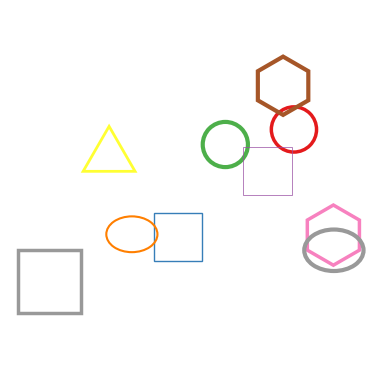[{"shape": "circle", "thickness": 2.5, "radius": 0.29, "center": [0.763, 0.664]}, {"shape": "square", "thickness": 1, "radius": 0.31, "center": [0.462, 0.385]}, {"shape": "circle", "thickness": 3, "radius": 0.29, "center": [0.585, 0.625]}, {"shape": "square", "thickness": 0.5, "radius": 0.32, "center": [0.695, 0.556]}, {"shape": "oval", "thickness": 1.5, "radius": 0.33, "center": [0.343, 0.392]}, {"shape": "triangle", "thickness": 2, "radius": 0.39, "center": [0.283, 0.594]}, {"shape": "hexagon", "thickness": 3, "radius": 0.38, "center": [0.735, 0.777]}, {"shape": "hexagon", "thickness": 2.5, "radius": 0.39, "center": [0.866, 0.389]}, {"shape": "square", "thickness": 2.5, "radius": 0.41, "center": [0.129, 0.269]}, {"shape": "oval", "thickness": 3, "radius": 0.38, "center": [0.867, 0.35]}]